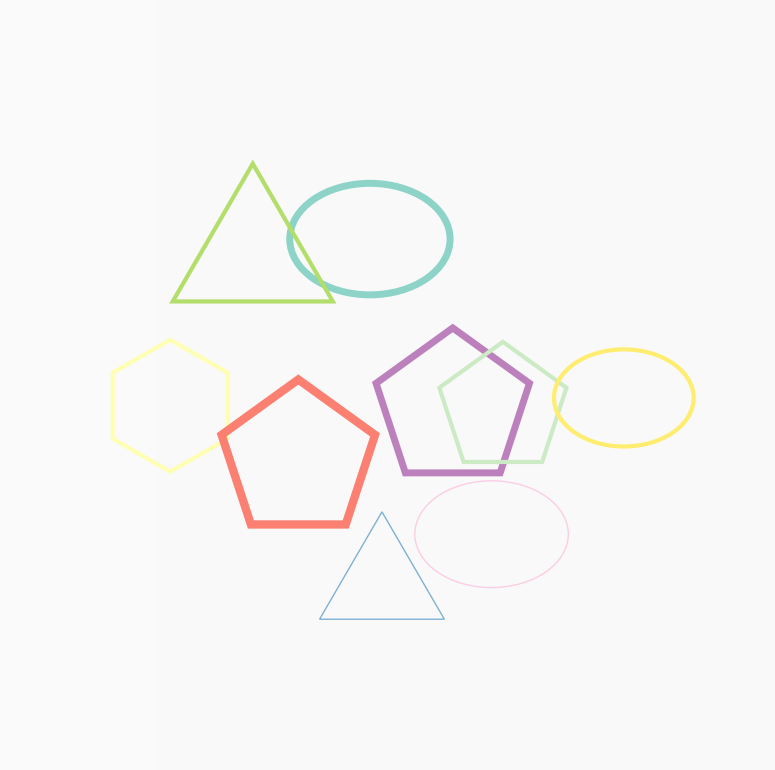[{"shape": "oval", "thickness": 2.5, "radius": 0.52, "center": [0.477, 0.69]}, {"shape": "hexagon", "thickness": 1.5, "radius": 0.43, "center": [0.22, 0.473]}, {"shape": "pentagon", "thickness": 3, "radius": 0.52, "center": [0.385, 0.403]}, {"shape": "triangle", "thickness": 0.5, "radius": 0.46, "center": [0.493, 0.242]}, {"shape": "triangle", "thickness": 1.5, "radius": 0.6, "center": [0.326, 0.668]}, {"shape": "oval", "thickness": 0.5, "radius": 0.5, "center": [0.634, 0.306]}, {"shape": "pentagon", "thickness": 2.5, "radius": 0.52, "center": [0.584, 0.47]}, {"shape": "pentagon", "thickness": 1.5, "radius": 0.43, "center": [0.649, 0.47]}, {"shape": "oval", "thickness": 1.5, "radius": 0.45, "center": [0.805, 0.483]}]